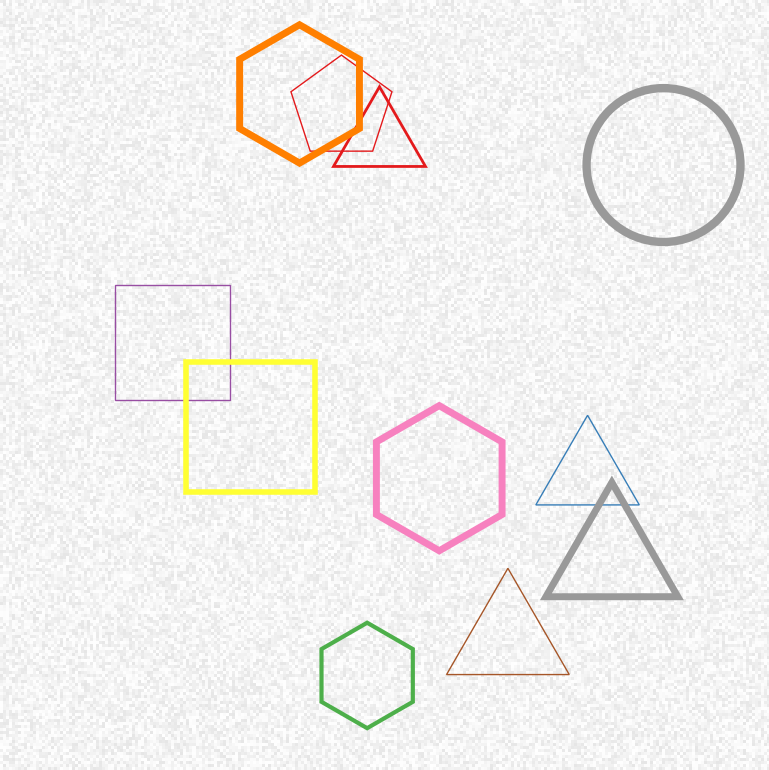[{"shape": "pentagon", "thickness": 0.5, "radius": 0.34, "center": [0.443, 0.859]}, {"shape": "triangle", "thickness": 1, "radius": 0.34, "center": [0.493, 0.818]}, {"shape": "triangle", "thickness": 0.5, "radius": 0.39, "center": [0.763, 0.383]}, {"shape": "hexagon", "thickness": 1.5, "radius": 0.34, "center": [0.477, 0.123]}, {"shape": "square", "thickness": 0.5, "radius": 0.37, "center": [0.224, 0.555]}, {"shape": "hexagon", "thickness": 2.5, "radius": 0.45, "center": [0.389, 0.878]}, {"shape": "square", "thickness": 2, "radius": 0.42, "center": [0.325, 0.446]}, {"shape": "triangle", "thickness": 0.5, "radius": 0.46, "center": [0.66, 0.17]}, {"shape": "hexagon", "thickness": 2.5, "radius": 0.47, "center": [0.57, 0.379]}, {"shape": "triangle", "thickness": 2.5, "radius": 0.49, "center": [0.795, 0.274]}, {"shape": "circle", "thickness": 3, "radius": 0.5, "center": [0.862, 0.786]}]